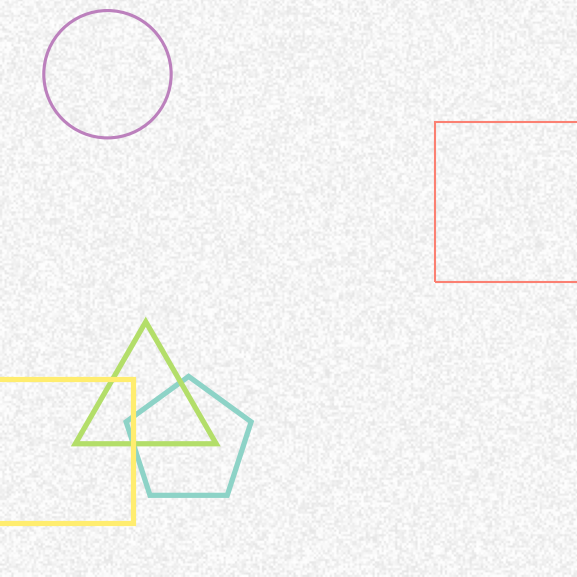[{"shape": "pentagon", "thickness": 2.5, "radius": 0.57, "center": [0.327, 0.234]}, {"shape": "square", "thickness": 1, "radius": 0.69, "center": [0.892, 0.649]}, {"shape": "triangle", "thickness": 2.5, "radius": 0.7, "center": [0.252, 0.301]}, {"shape": "circle", "thickness": 1.5, "radius": 0.55, "center": [0.186, 0.871]}, {"shape": "square", "thickness": 2.5, "radius": 0.62, "center": [0.107, 0.218]}]